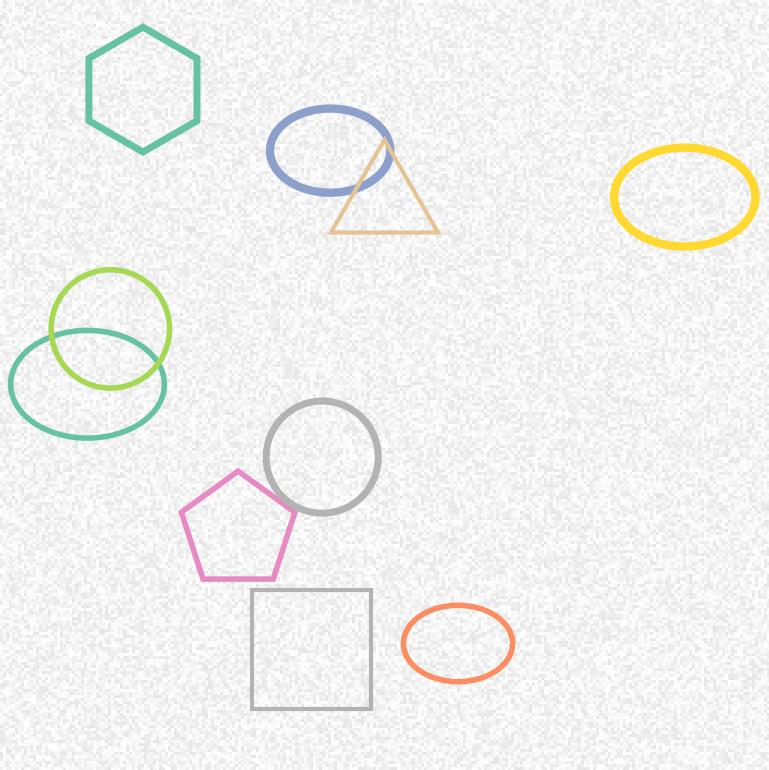[{"shape": "oval", "thickness": 2, "radius": 0.5, "center": [0.114, 0.501]}, {"shape": "hexagon", "thickness": 2.5, "radius": 0.41, "center": [0.186, 0.884]}, {"shape": "oval", "thickness": 2, "radius": 0.35, "center": [0.595, 0.164]}, {"shape": "oval", "thickness": 3, "radius": 0.39, "center": [0.429, 0.804]}, {"shape": "pentagon", "thickness": 2, "radius": 0.39, "center": [0.309, 0.311]}, {"shape": "circle", "thickness": 2, "radius": 0.38, "center": [0.143, 0.573]}, {"shape": "oval", "thickness": 3, "radius": 0.46, "center": [0.889, 0.744]}, {"shape": "triangle", "thickness": 1.5, "radius": 0.4, "center": [0.499, 0.738]}, {"shape": "square", "thickness": 1.5, "radius": 0.39, "center": [0.404, 0.156]}, {"shape": "circle", "thickness": 2.5, "radius": 0.36, "center": [0.418, 0.406]}]